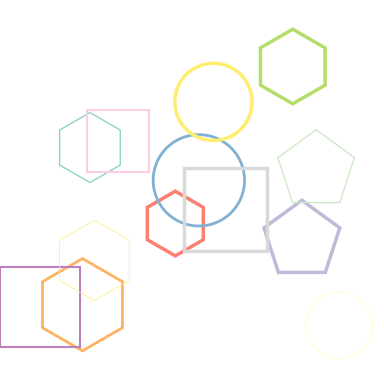[{"shape": "hexagon", "thickness": 1, "radius": 0.45, "center": [0.234, 0.617]}, {"shape": "circle", "thickness": 0.5, "radius": 0.43, "center": [0.881, 0.155]}, {"shape": "pentagon", "thickness": 2.5, "radius": 0.52, "center": [0.784, 0.376]}, {"shape": "hexagon", "thickness": 2.5, "radius": 0.42, "center": [0.455, 0.419]}, {"shape": "circle", "thickness": 2, "radius": 0.59, "center": [0.517, 0.532]}, {"shape": "hexagon", "thickness": 2, "radius": 0.6, "center": [0.214, 0.209]}, {"shape": "hexagon", "thickness": 2.5, "radius": 0.48, "center": [0.76, 0.827]}, {"shape": "square", "thickness": 1.5, "radius": 0.41, "center": [0.307, 0.633]}, {"shape": "square", "thickness": 2.5, "radius": 0.54, "center": [0.586, 0.456]}, {"shape": "square", "thickness": 1.5, "radius": 0.52, "center": [0.104, 0.203]}, {"shape": "pentagon", "thickness": 1, "radius": 0.52, "center": [0.821, 0.558]}, {"shape": "hexagon", "thickness": 0.5, "radius": 0.52, "center": [0.245, 0.324]}, {"shape": "circle", "thickness": 2.5, "radius": 0.5, "center": [0.554, 0.735]}]